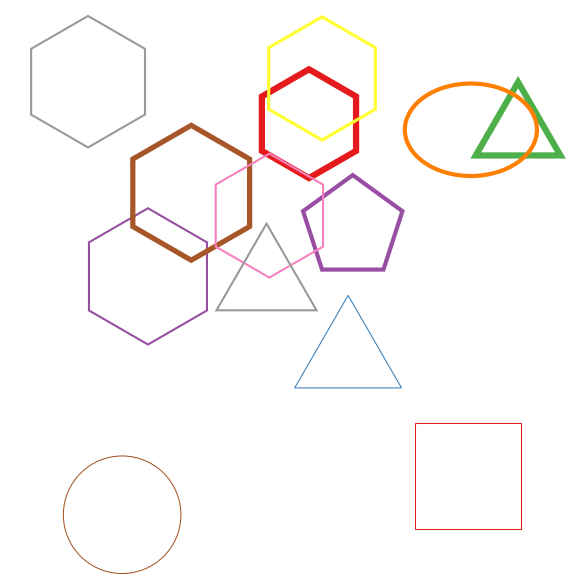[{"shape": "hexagon", "thickness": 3, "radius": 0.47, "center": [0.535, 0.785]}, {"shape": "square", "thickness": 0.5, "radius": 0.46, "center": [0.811, 0.175]}, {"shape": "triangle", "thickness": 0.5, "radius": 0.53, "center": [0.603, 0.381]}, {"shape": "triangle", "thickness": 3, "radius": 0.42, "center": [0.897, 0.772]}, {"shape": "pentagon", "thickness": 2, "radius": 0.45, "center": [0.611, 0.606]}, {"shape": "hexagon", "thickness": 1, "radius": 0.59, "center": [0.256, 0.521]}, {"shape": "oval", "thickness": 2, "radius": 0.57, "center": [0.815, 0.774]}, {"shape": "hexagon", "thickness": 1.5, "radius": 0.53, "center": [0.558, 0.863]}, {"shape": "circle", "thickness": 0.5, "radius": 0.51, "center": [0.211, 0.108]}, {"shape": "hexagon", "thickness": 2.5, "radius": 0.58, "center": [0.331, 0.665]}, {"shape": "hexagon", "thickness": 1, "radius": 0.54, "center": [0.466, 0.626]}, {"shape": "hexagon", "thickness": 1, "radius": 0.57, "center": [0.152, 0.858]}, {"shape": "triangle", "thickness": 1, "radius": 0.5, "center": [0.461, 0.512]}]